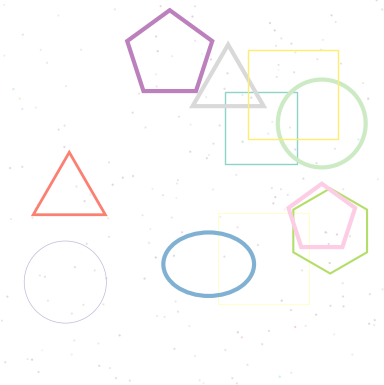[{"shape": "square", "thickness": 1, "radius": 0.47, "center": [0.677, 0.667]}, {"shape": "square", "thickness": 0.5, "radius": 0.59, "center": [0.684, 0.329]}, {"shape": "circle", "thickness": 0.5, "radius": 0.53, "center": [0.17, 0.267]}, {"shape": "triangle", "thickness": 2, "radius": 0.54, "center": [0.18, 0.496]}, {"shape": "oval", "thickness": 3, "radius": 0.59, "center": [0.542, 0.314]}, {"shape": "hexagon", "thickness": 1.5, "radius": 0.55, "center": [0.858, 0.4]}, {"shape": "pentagon", "thickness": 3, "radius": 0.45, "center": [0.836, 0.432]}, {"shape": "triangle", "thickness": 3, "radius": 0.53, "center": [0.593, 0.778]}, {"shape": "pentagon", "thickness": 3, "radius": 0.58, "center": [0.441, 0.857]}, {"shape": "circle", "thickness": 3, "radius": 0.57, "center": [0.836, 0.679]}, {"shape": "square", "thickness": 1, "radius": 0.58, "center": [0.761, 0.754]}]